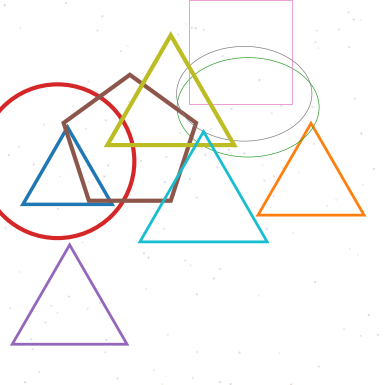[{"shape": "triangle", "thickness": 2.5, "radius": 0.67, "center": [0.175, 0.536]}, {"shape": "triangle", "thickness": 2, "radius": 0.8, "center": [0.808, 0.521]}, {"shape": "oval", "thickness": 0.5, "radius": 0.92, "center": [0.644, 0.721]}, {"shape": "circle", "thickness": 3, "radius": 1.0, "center": [0.149, 0.581]}, {"shape": "triangle", "thickness": 2, "radius": 0.86, "center": [0.181, 0.192]}, {"shape": "pentagon", "thickness": 3, "radius": 0.9, "center": [0.337, 0.625]}, {"shape": "square", "thickness": 0.5, "radius": 0.67, "center": [0.625, 0.864]}, {"shape": "oval", "thickness": 0.5, "radius": 0.88, "center": [0.634, 0.756]}, {"shape": "triangle", "thickness": 3, "radius": 0.95, "center": [0.444, 0.718]}, {"shape": "triangle", "thickness": 2, "radius": 0.95, "center": [0.529, 0.467]}]